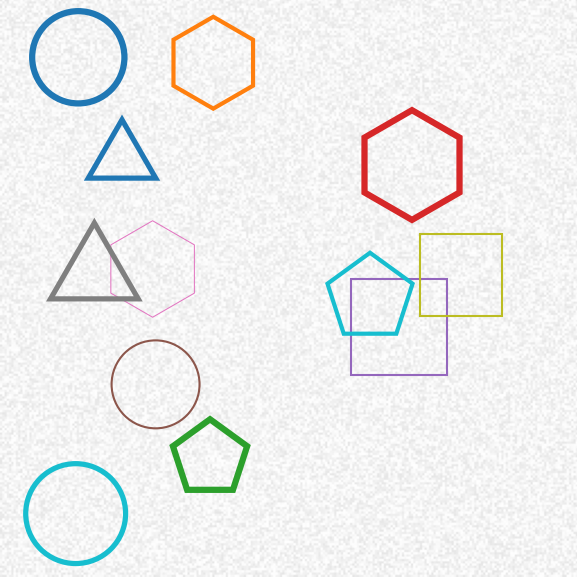[{"shape": "triangle", "thickness": 2.5, "radius": 0.34, "center": [0.211, 0.724]}, {"shape": "circle", "thickness": 3, "radius": 0.4, "center": [0.136, 0.9]}, {"shape": "hexagon", "thickness": 2, "radius": 0.4, "center": [0.369, 0.891]}, {"shape": "pentagon", "thickness": 3, "radius": 0.34, "center": [0.364, 0.206]}, {"shape": "hexagon", "thickness": 3, "radius": 0.47, "center": [0.713, 0.713]}, {"shape": "square", "thickness": 1, "radius": 0.42, "center": [0.691, 0.433]}, {"shape": "circle", "thickness": 1, "radius": 0.38, "center": [0.269, 0.334]}, {"shape": "hexagon", "thickness": 0.5, "radius": 0.42, "center": [0.264, 0.533]}, {"shape": "triangle", "thickness": 2.5, "radius": 0.44, "center": [0.163, 0.525]}, {"shape": "square", "thickness": 1, "radius": 0.36, "center": [0.798, 0.522]}, {"shape": "circle", "thickness": 2.5, "radius": 0.43, "center": [0.131, 0.11]}, {"shape": "pentagon", "thickness": 2, "radius": 0.39, "center": [0.641, 0.484]}]